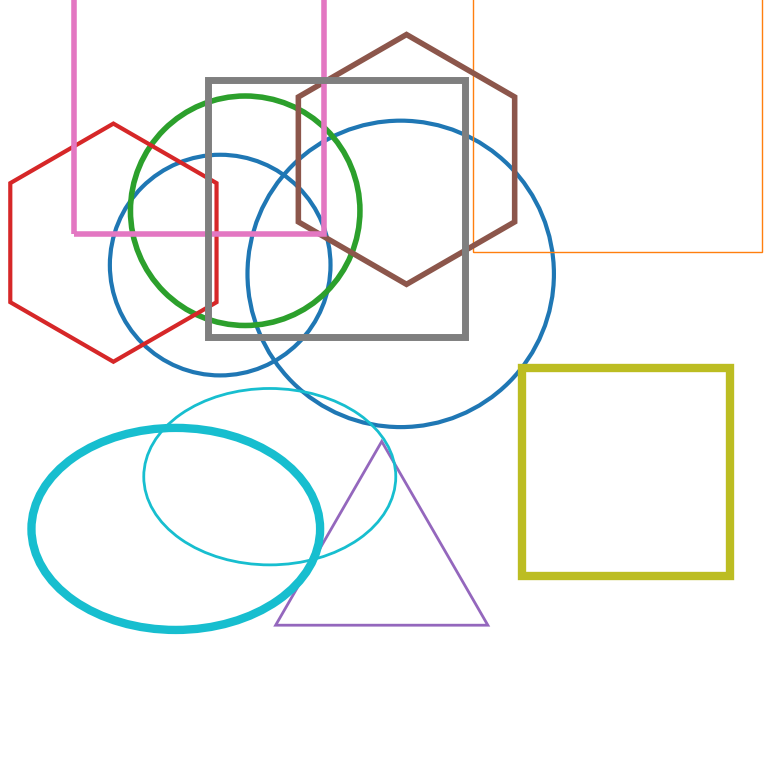[{"shape": "circle", "thickness": 1.5, "radius": 0.99, "center": [0.52, 0.644]}, {"shape": "circle", "thickness": 1.5, "radius": 0.72, "center": [0.286, 0.656]}, {"shape": "square", "thickness": 0.5, "radius": 0.94, "center": [0.802, 0.861]}, {"shape": "circle", "thickness": 2, "radius": 0.75, "center": [0.318, 0.726]}, {"shape": "hexagon", "thickness": 1.5, "radius": 0.77, "center": [0.147, 0.685]}, {"shape": "triangle", "thickness": 1, "radius": 0.8, "center": [0.496, 0.268]}, {"shape": "hexagon", "thickness": 2, "radius": 0.81, "center": [0.528, 0.793]}, {"shape": "square", "thickness": 2, "radius": 0.81, "center": [0.258, 0.858]}, {"shape": "square", "thickness": 2.5, "radius": 0.83, "center": [0.437, 0.729]}, {"shape": "square", "thickness": 3, "radius": 0.67, "center": [0.813, 0.387]}, {"shape": "oval", "thickness": 3, "radius": 0.94, "center": [0.228, 0.313]}, {"shape": "oval", "thickness": 1, "radius": 0.82, "center": [0.35, 0.381]}]